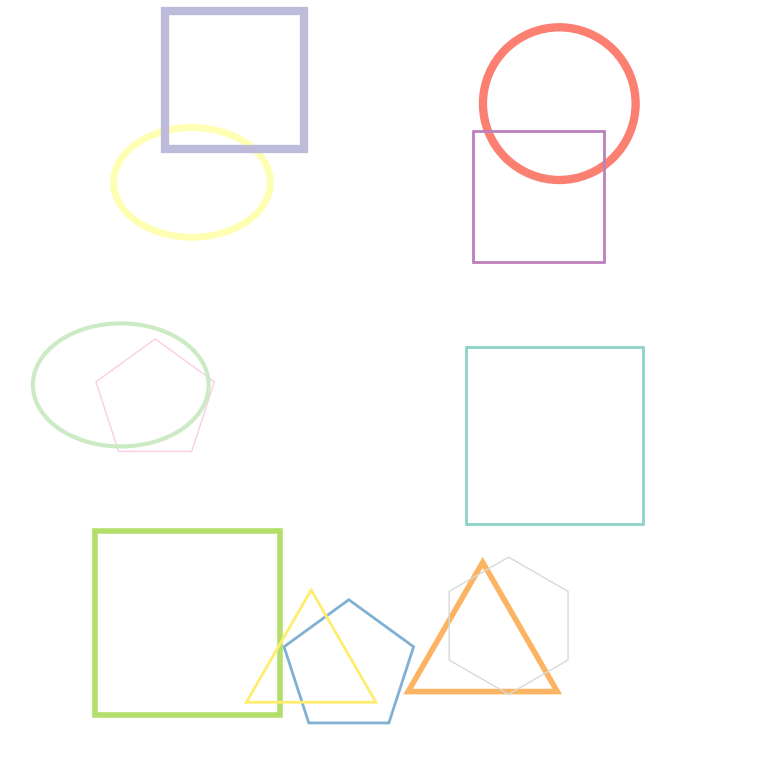[{"shape": "square", "thickness": 1, "radius": 0.57, "center": [0.72, 0.434]}, {"shape": "oval", "thickness": 2.5, "radius": 0.51, "center": [0.249, 0.763]}, {"shape": "square", "thickness": 3, "radius": 0.45, "center": [0.304, 0.896]}, {"shape": "circle", "thickness": 3, "radius": 0.5, "center": [0.726, 0.865]}, {"shape": "pentagon", "thickness": 1, "radius": 0.44, "center": [0.453, 0.133]}, {"shape": "triangle", "thickness": 2, "radius": 0.56, "center": [0.627, 0.158]}, {"shape": "square", "thickness": 2, "radius": 0.6, "center": [0.244, 0.191]}, {"shape": "pentagon", "thickness": 0.5, "radius": 0.4, "center": [0.202, 0.479]}, {"shape": "hexagon", "thickness": 0.5, "radius": 0.45, "center": [0.661, 0.187]}, {"shape": "square", "thickness": 1, "radius": 0.42, "center": [0.699, 0.745]}, {"shape": "oval", "thickness": 1.5, "radius": 0.57, "center": [0.157, 0.5]}, {"shape": "triangle", "thickness": 1, "radius": 0.49, "center": [0.404, 0.137]}]